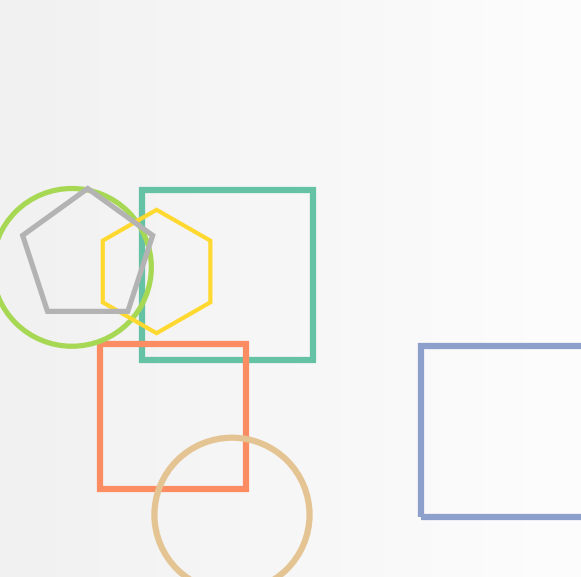[{"shape": "square", "thickness": 3, "radius": 0.74, "center": [0.391, 0.523]}, {"shape": "square", "thickness": 3, "radius": 0.63, "center": [0.297, 0.278]}, {"shape": "square", "thickness": 3, "radius": 0.74, "center": [0.873, 0.252]}, {"shape": "circle", "thickness": 2.5, "radius": 0.68, "center": [0.124, 0.536]}, {"shape": "hexagon", "thickness": 2, "radius": 0.53, "center": [0.269, 0.529]}, {"shape": "circle", "thickness": 3, "radius": 0.67, "center": [0.399, 0.108]}, {"shape": "pentagon", "thickness": 2.5, "radius": 0.59, "center": [0.151, 0.555]}]